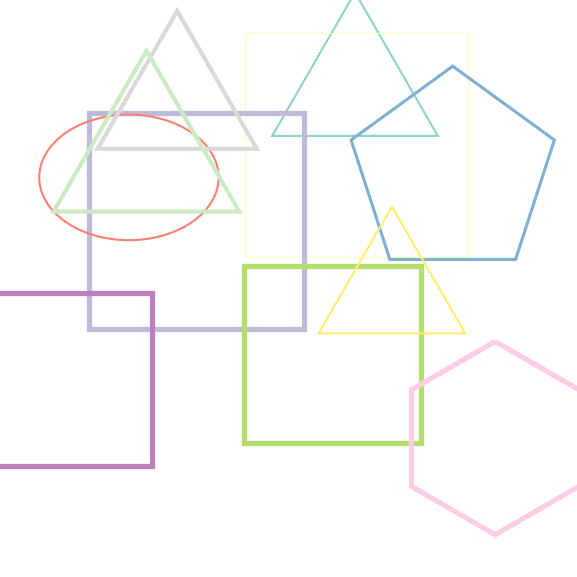[{"shape": "triangle", "thickness": 1, "radius": 0.83, "center": [0.615, 0.847]}, {"shape": "square", "thickness": 0.5, "radius": 0.97, "center": [0.617, 0.748]}, {"shape": "square", "thickness": 2.5, "radius": 0.93, "center": [0.34, 0.617]}, {"shape": "oval", "thickness": 1, "radius": 0.78, "center": [0.223, 0.692]}, {"shape": "pentagon", "thickness": 1.5, "radius": 0.93, "center": [0.784, 0.699]}, {"shape": "square", "thickness": 2.5, "radius": 0.76, "center": [0.576, 0.385]}, {"shape": "hexagon", "thickness": 2.5, "radius": 0.84, "center": [0.857, 0.241]}, {"shape": "triangle", "thickness": 2, "radius": 0.8, "center": [0.307, 0.821]}, {"shape": "square", "thickness": 2.5, "radius": 0.75, "center": [0.115, 0.342]}, {"shape": "triangle", "thickness": 2, "radius": 0.93, "center": [0.254, 0.726]}, {"shape": "triangle", "thickness": 1, "radius": 0.73, "center": [0.679, 0.495]}]